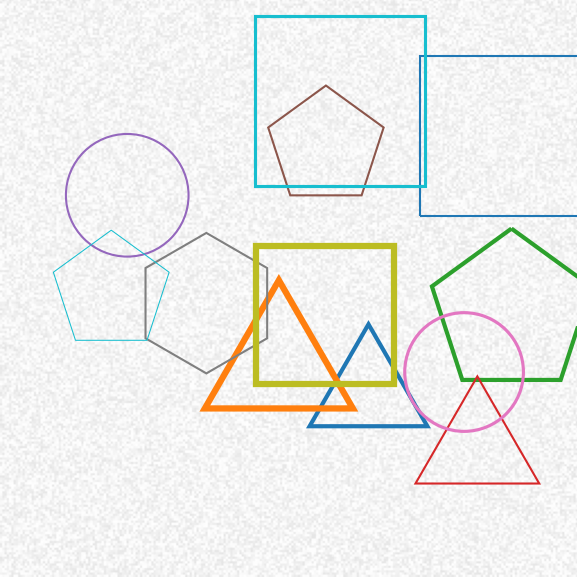[{"shape": "square", "thickness": 1, "radius": 0.69, "center": [0.865, 0.763]}, {"shape": "triangle", "thickness": 2, "radius": 0.59, "center": [0.638, 0.32]}, {"shape": "triangle", "thickness": 3, "radius": 0.74, "center": [0.483, 0.366]}, {"shape": "pentagon", "thickness": 2, "radius": 0.72, "center": [0.886, 0.458]}, {"shape": "triangle", "thickness": 1, "radius": 0.62, "center": [0.827, 0.224]}, {"shape": "circle", "thickness": 1, "radius": 0.53, "center": [0.22, 0.661]}, {"shape": "pentagon", "thickness": 1, "radius": 0.53, "center": [0.564, 0.746]}, {"shape": "circle", "thickness": 1.5, "radius": 0.51, "center": [0.804, 0.355]}, {"shape": "hexagon", "thickness": 1, "radius": 0.61, "center": [0.357, 0.474]}, {"shape": "square", "thickness": 3, "radius": 0.6, "center": [0.563, 0.453]}, {"shape": "square", "thickness": 1.5, "radius": 0.74, "center": [0.589, 0.825]}, {"shape": "pentagon", "thickness": 0.5, "radius": 0.53, "center": [0.193, 0.495]}]